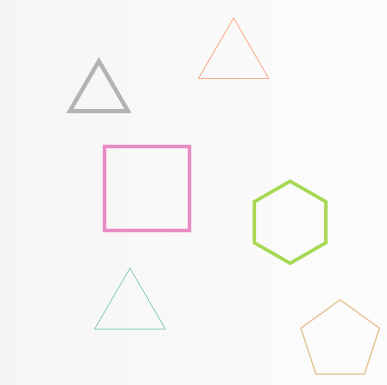[{"shape": "triangle", "thickness": 0.5, "radius": 0.53, "center": [0.335, 0.198]}, {"shape": "triangle", "thickness": 0.5, "radius": 0.52, "center": [0.603, 0.849]}, {"shape": "square", "thickness": 2.5, "radius": 0.55, "center": [0.378, 0.512]}, {"shape": "hexagon", "thickness": 2.5, "radius": 0.53, "center": [0.749, 0.423]}, {"shape": "pentagon", "thickness": 1, "radius": 0.53, "center": [0.878, 0.115]}, {"shape": "triangle", "thickness": 3, "radius": 0.43, "center": [0.255, 0.755]}]